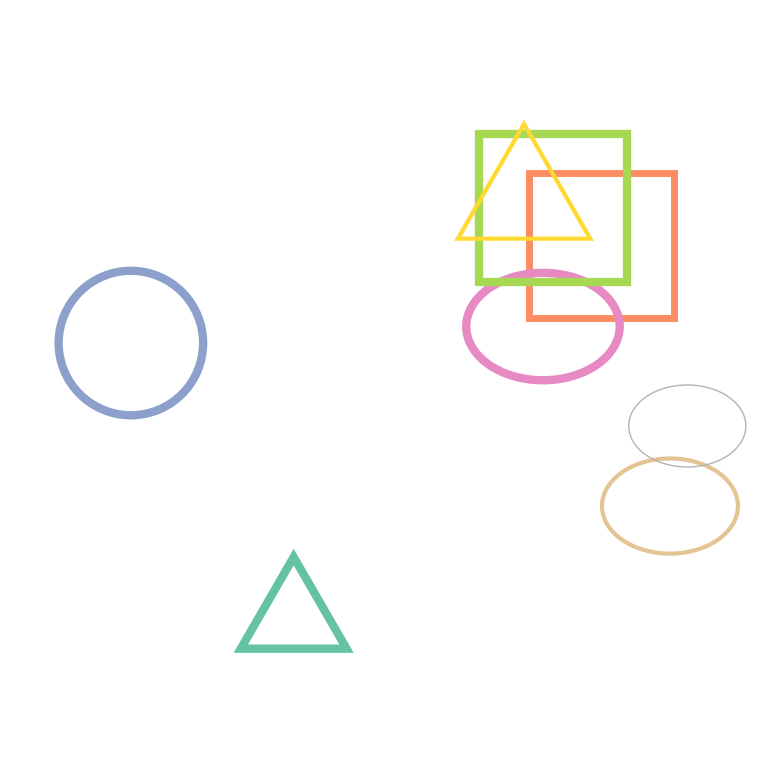[{"shape": "triangle", "thickness": 3, "radius": 0.4, "center": [0.381, 0.197]}, {"shape": "square", "thickness": 2.5, "radius": 0.47, "center": [0.781, 0.682]}, {"shape": "circle", "thickness": 3, "radius": 0.47, "center": [0.17, 0.555]}, {"shape": "oval", "thickness": 3, "radius": 0.5, "center": [0.705, 0.576]}, {"shape": "square", "thickness": 3, "radius": 0.48, "center": [0.718, 0.73]}, {"shape": "triangle", "thickness": 1.5, "radius": 0.5, "center": [0.681, 0.74]}, {"shape": "oval", "thickness": 1.5, "radius": 0.44, "center": [0.87, 0.343]}, {"shape": "oval", "thickness": 0.5, "radius": 0.38, "center": [0.893, 0.447]}]